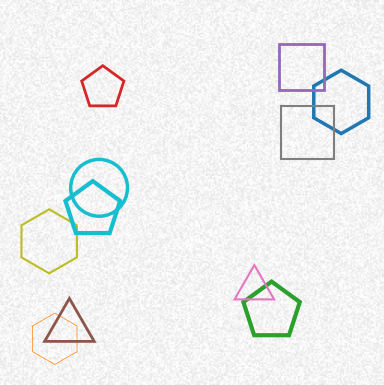[{"shape": "hexagon", "thickness": 2.5, "radius": 0.41, "center": [0.886, 0.735]}, {"shape": "hexagon", "thickness": 0.5, "radius": 0.33, "center": [0.142, 0.12]}, {"shape": "pentagon", "thickness": 3, "radius": 0.39, "center": [0.705, 0.192]}, {"shape": "pentagon", "thickness": 2, "radius": 0.29, "center": [0.267, 0.772]}, {"shape": "square", "thickness": 2, "radius": 0.29, "center": [0.783, 0.826]}, {"shape": "triangle", "thickness": 2, "radius": 0.37, "center": [0.18, 0.15]}, {"shape": "triangle", "thickness": 1.5, "radius": 0.3, "center": [0.661, 0.252]}, {"shape": "square", "thickness": 1.5, "radius": 0.35, "center": [0.799, 0.656]}, {"shape": "hexagon", "thickness": 1.5, "radius": 0.42, "center": [0.128, 0.373]}, {"shape": "pentagon", "thickness": 3, "radius": 0.37, "center": [0.241, 0.455]}, {"shape": "circle", "thickness": 2.5, "radius": 0.37, "center": [0.257, 0.512]}]